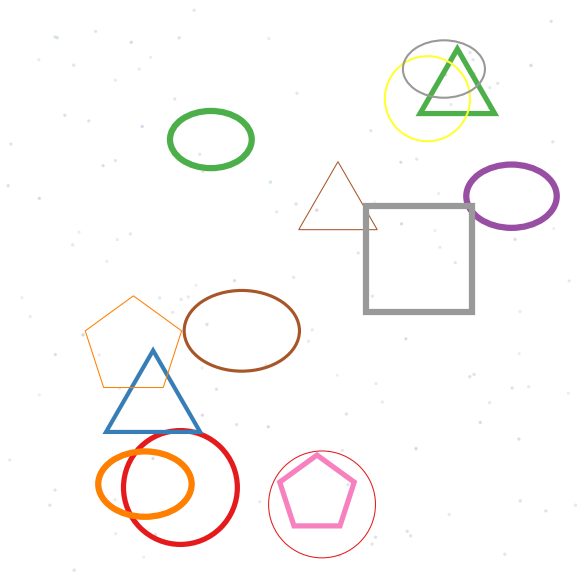[{"shape": "circle", "thickness": 2.5, "radius": 0.49, "center": [0.312, 0.155]}, {"shape": "circle", "thickness": 0.5, "radius": 0.46, "center": [0.558, 0.126]}, {"shape": "triangle", "thickness": 2, "radius": 0.47, "center": [0.265, 0.298]}, {"shape": "oval", "thickness": 3, "radius": 0.35, "center": [0.365, 0.758]}, {"shape": "triangle", "thickness": 2.5, "radius": 0.37, "center": [0.792, 0.84]}, {"shape": "oval", "thickness": 3, "radius": 0.39, "center": [0.886, 0.659]}, {"shape": "pentagon", "thickness": 0.5, "radius": 0.44, "center": [0.231, 0.399]}, {"shape": "oval", "thickness": 3, "radius": 0.4, "center": [0.251, 0.161]}, {"shape": "circle", "thickness": 1, "radius": 0.37, "center": [0.74, 0.828]}, {"shape": "triangle", "thickness": 0.5, "radius": 0.39, "center": [0.585, 0.641]}, {"shape": "oval", "thickness": 1.5, "radius": 0.5, "center": [0.419, 0.426]}, {"shape": "pentagon", "thickness": 2.5, "radius": 0.34, "center": [0.549, 0.143]}, {"shape": "square", "thickness": 3, "radius": 0.46, "center": [0.726, 0.551]}, {"shape": "oval", "thickness": 1, "radius": 0.36, "center": [0.769, 0.88]}]